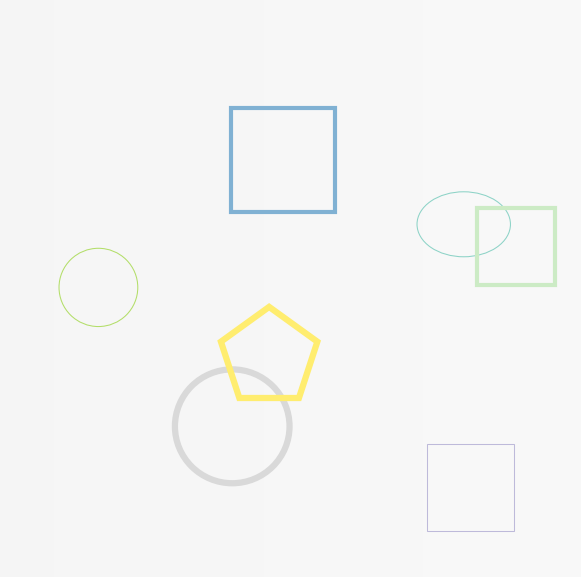[{"shape": "oval", "thickness": 0.5, "radius": 0.4, "center": [0.798, 0.611]}, {"shape": "square", "thickness": 0.5, "radius": 0.38, "center": [0.81, 0.155]}, {"shape": "square", "thickness": 2, "radius": 0.45, "center": [0.488, 0.722]}, {"shape": "circle", "thickness": 0.5, "radius": 0.34, "center": [0.169, 0.501]}, {"shape": "circle", "thickness": 3, "radius": 0.49, "center": [0.4, 0.261]}, {"shape": "square", "thickness": 2, "radius": 0.33, "center": [0.888, 0.573]}, {"shape": "pentagon", "thickness": 3, "radius": 0.44, "center": [0.463, 0.381]}]